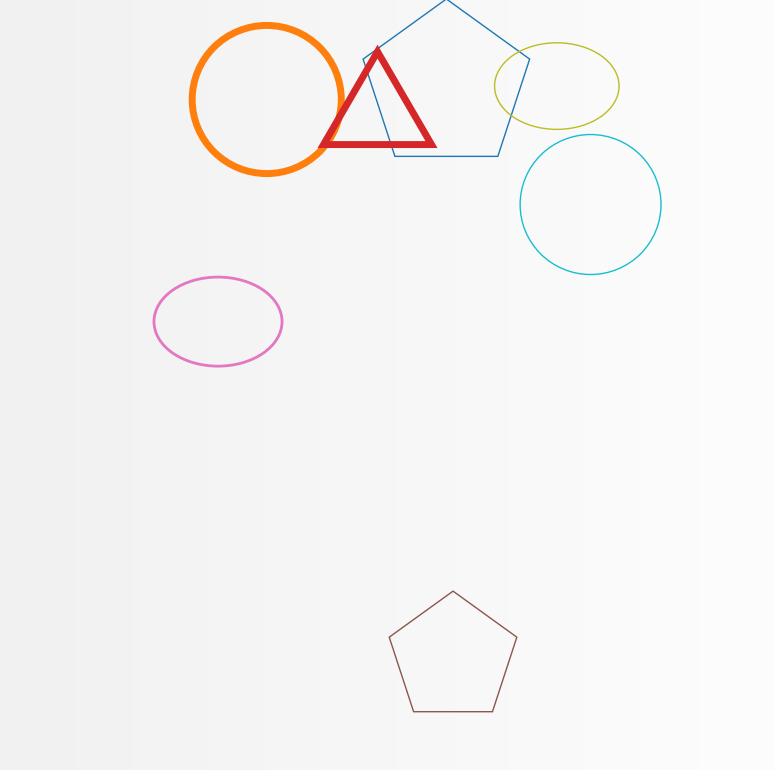[{"shape": "pentagon", "thickness": 0.5, "radius": 0.56, "center": [0.576, 0.888]}, {"shape": "circle", "thickness": 2.5, "radius": 0.48, "center": [0.344, 0.871]}, {"shape": "triangle", "thickness": 2.5, "radius": 0.4, "center": [0.487, 0.852]}, {"shape": "pentagon", "thickness": 0.5, "radius": 0.43, "center": [0.585, 0.146]}, {"shape": "oval", "thickness": 1, "radius": 0.41, "center": [0.281, 0.582]}, {"shape": "oval", "thickness": 0.5, "radius": 0.4, "center": [0.718, 0.888]}, {"shape": "circle", "thickness": 0.5, "radius": 0.45, "center": [0.762, 0.734]}]